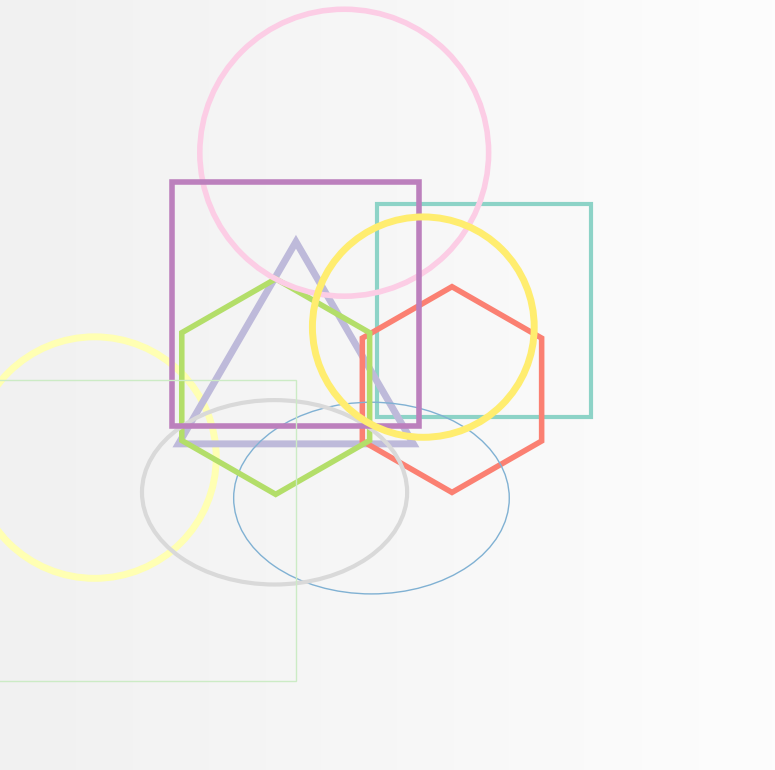[{"shape": "square", "thickness": 1.5, "radius": 0.69, "center": [0.625, 0.597]}, {"shape": "circle", "thickness": 2.5, "radius": 0.78, "center": [0.122, 0.406]}, {"shape": "triangle", "thickness": 2.5, "radius": 0.87, "center": [0.382, 0.511]}, {"shape": "hexagon", "thickness": 2, "radius": 0.67, "center": [0.583, 0.494]}, {"shape": "oval", "thickness": 0.5, "radius": 0.89, "center": [0.479, 0.353]}, {"shape": "hexagon", "thickness": 2, "radius": 0.7, "center": [0.356, 0.498]}, {"shape": "circle", "thickness": 2, "radius": 0.93, "center": [0.444, 0.802]}, {"shape": "oval", "thickness": 1.5, "radius": 0.86, "center": [0.354, 0.361]}, {"shape": "square", "thickness": 2, "radius": 0.8, "center": [0.381, 0.605]}, {"shape": "square", "thickness": 0.5, "radius": 0.98, "center": [0.186, 0.311]}, {"shape": "circle", "thickness": 2.5, "radius": 0.72, "center": [0.546, 0.575]}]